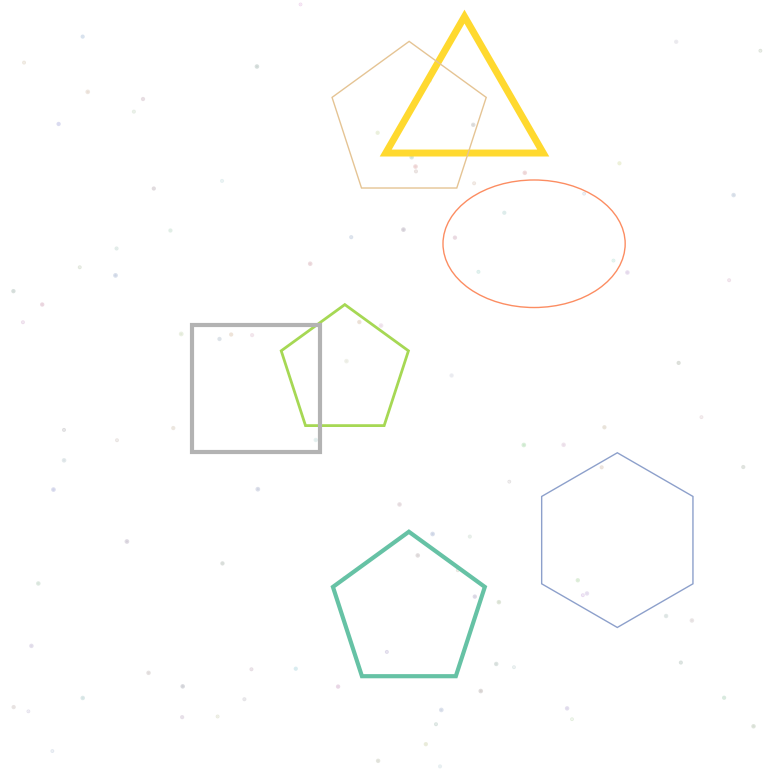[{"shape": "pentagon", "thickness": 1.5, "radius": 0.52, "center": [0.531, 0.206]}, {"shape": "oval", "thickness": 0.5, "radius": 0.59, "center": [0.694, 0.683]}, {"shape": "hexagon", "thickness": 0.5, "radius": 0.57, "center": [0.802, 0.299]}, {"shape": "pentagon", "thickness": 1, "radius": 0.43, "center": [0.448, 0.518]}, {"shape": "triangle", "thickness": 2.5, "radius": 0.59, "center": [0.603, 0.86]}, {"shape": "pentagon", "thickness": 0.5, "radius": 0.53, "center": [0.531, 0.841]}, {"shape": "square", "thickness": 1.5, "radius": 0.42, "center": [0.333, 0.495]}]